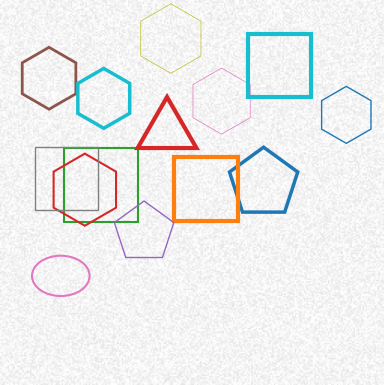[{"shape": "hexagon", "thickness": 1, "radius": 0.37, "center": [0.899, 0.702]}, {"shape": "pentagon", "thickness": 2.5, "radius": 0.47, "center": [0.685, 0.524]}, {"shape": "square", "thickness": 3, "radius": 0.41, "center": [0.535, 0.509]}, {"shape": "square", "thickness": 1.5, "radius": 0.48, "center": [0.261, 0.52]}, {"shape": "triangle", "thickness": 3, "radius": 0.44, "center": [0.434, 0.66]}, {"shape": "hexagon", "thickness": 1.5, "radius": 0.47, "center": [0.22, 0.507]}, {"shape": "pentagon", "thickness": 1, "radius": 0.41, "center": [0.374, 0.397]}, {"shape": "hexagon", "thickness": 2, "radius": 0.4, "center": [0.127, 0.797]}, {"shape": "hexagon", "thickness": 0.5, "radius": 0.43, "center": [0.576, 0.737]}, {"shape": "oval", "thickness": 1.5, "radius": 0.37, "center": [0.158, 0.283]}, {"shape": "square", "thickness": 1, "radius": 0.41, "center": [0.172, 0.536]}, {"shape": "hexagon", "thickness": 0.5, "radius": 0.45, "center": [0.444, 0.9]}, {"shape": "square", "thickness": 3, "radius": 0.41, "center": [0.726, 0.83]}, {"shape": "hexagon", "thickness": 2.5, "radius": 0.39, "center": [0.27, 0.745]}]